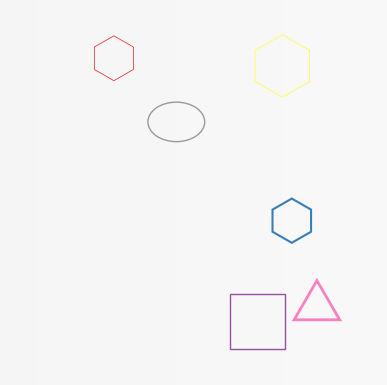[{"shape": "hexagon", "thickness": 0.5, "radius": 0.29, "center": [0.294, 0.849]}, {"shape": "hexagon", "thickness": 1.5, "radius": 0.29, "center": [0.753, 0.427]}, {"shape": "square", "thickness": 1, "radius": 0.35, "center": [0.665, 0.165]}, {"shape": "hexagon", "thickness": 0.5, "radius": 0.41, "center": [0.729, 0.829]}, {"shape": "triangle", "thickness": 2, "radius": 0.34, "center": [0.818, 0.203]}, {"shape": "oval", "thickness": 1, "radius": 0.37, "center": [0.455, 0.683]}]